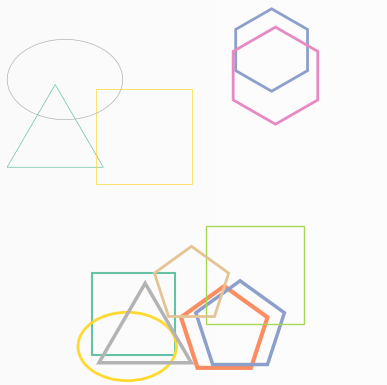[{"shape": "square", "thickness": 1.5, "radius": 0.53, "center": [0.344, 0.185]}, {"shape": "triangle", "thickness": 0.5, "radius": 0.72, "center": [0.143, 0.637]}, {"shape": "pentagon", "thickness": 3, "radius": 0.59, "center": [0.579, 0.14]}, {"shape": "pentagon", "thickness": 2.5, "radius": 0.6, "center": [0.62, 0.15]}, {"shape": "hexagon", "thickness": 2, "radius": 0.54, "center": [0.701, 0.87]}, {"shape": "hexagon", "thickness": 2, "radius": 0.63, "center": [0.711, 0.804]}, {"shape": "square", "thickness": 1, "radius": 0.63, "center": [0.659, 0.285]}, {"shape": "oval", "thickness": 2, "radius": 0.63, "center": [0.328, 0.1]}, {"shape": "square", "thickness": 0.5, "radius": 0.62, "center": [0.372, 0.646]}, {"shape": "pentagon", "thickness": 2, "radius": 0.5, "center": [0.494, 0.259]}, {"shape": "oval", "thickness": 0.5, "radius": 0.74, "center": [0.168, 0.793]}, {"shape": "triangle", "thickness": 2.5, "radius": 0.69, "center": [0.375, 0.127]}]